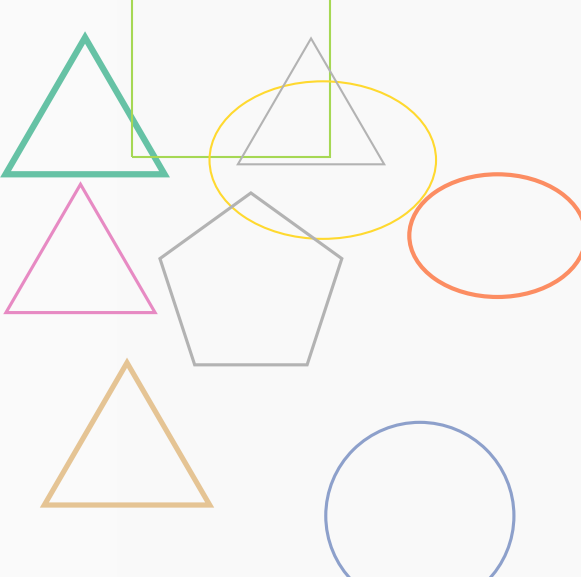[{"shape": "triangle", "thickness": 3, "radius": 0.79, "center": [0.146, 0.776]}, {"shape": "oval", "thickness": 2, "radius": 0.76, "center": [0.856, 0.591]}, {"shape": "circle", "thickness": 1.5, "radius": 0.81, "center": [0.722, 0.106]}, {"shape": "triangle", "thickness": 1.5, "radius": 0.74, "center": [0.139, 0.532]}, {"shape": "square", "thickness": 1, "radius": 0.85, "center": [0.397, 0.897]}, {"shape": "oval", "thickness": 1, "radius": 0.97, "center": [0.555, 0.722]}, {"shape": "triangle", "thickness": 2.5, "radius": 0.82, "center": [0.219, 0.207]}, {"shape": "triangle", "thickness": 1, "radius": 0.73, "center": [0.535, 0.787]}, {"shape": "pentagon", "thickness": 1.5, "radius": 0.82, "center": [0.432, 0.5]}]